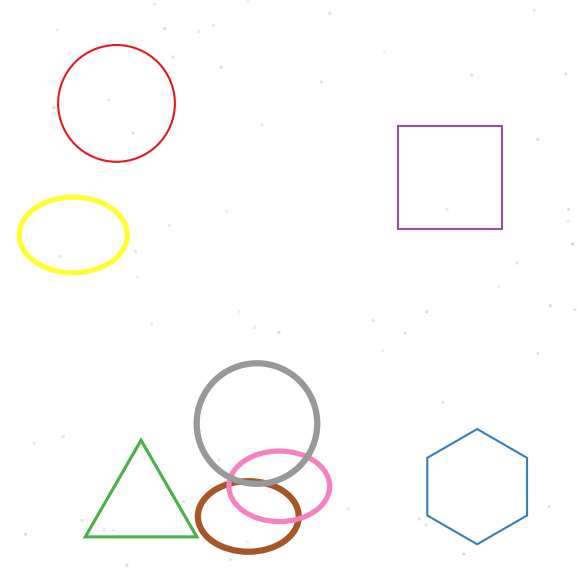[{"shape": "circle", "thickness": 1, "radius": 0.51, "center": [0.202, 0.82]}, {"shape": "hexagon", "thickness": 1, "radius": 0.5, "center": [0.826, 0.156]}, {"shape": "triangle", "thickness": 1.5, "radius": 0.56, "center": [0.244, 0.125]}, {"shape": "square", "thickness": 1, "radius": 0.45, "center": [0.779, 0.692]}, {"shape": "oval", "thickness": 2.5, "radius": 0.47, "center": [0.127, 0.592]}, {"shape": "oval", "thickness": 3, "radius": 0.44, "center": [0.43, 0.105]}, {"shape": "oval", "thickness": 2.5, "radius": 0.44, "center": [0.484, 0.157]}, {"shape": "circle", "thickness": 3, "radius": 0.52, "center": [0.445, 0.266]}]